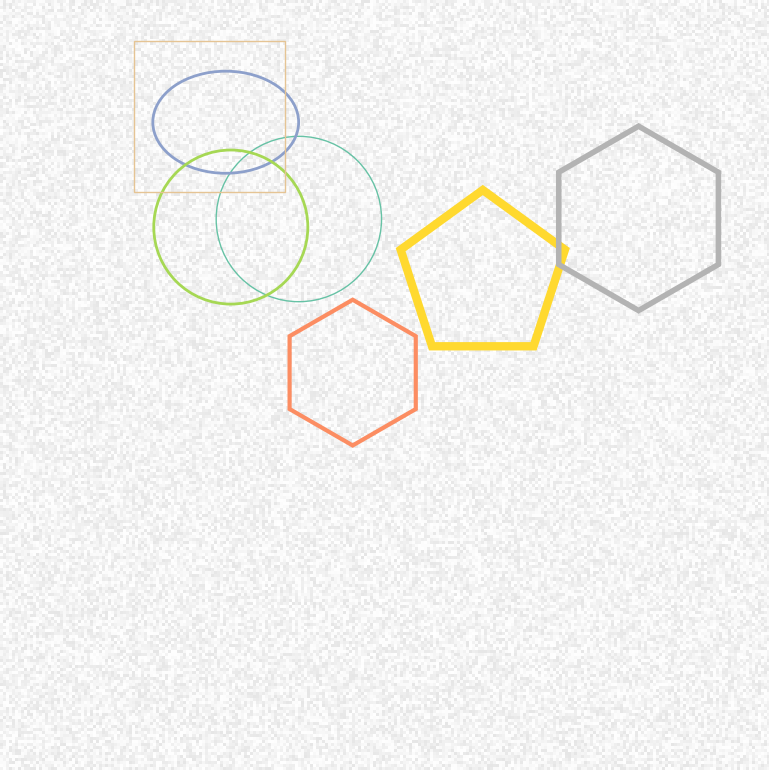[{"shape": "circle", "thickness": 0.5, "radius": 0.54, "center": [0.388, 0.716]}, {"shape": "hexagon", "thickness": 1.5, "radius": 0.47, "center": [0.458, 0.516]}, {"shape": "oval", "thickness": 1, "radius": 0.47, "center": [0.293, 0.841]}, {"shape": "circle", "thickness": 1, "radius": 0.5, "center": [0.3, 0.705]}, {"shape": "pentagon", "thickness": 3, "radius": 0.56, "center": [0.627, 0.641]}, {"shape": "square", "thickness": 0.5, "radius": 0.49, "center": [0.272, 0.849]}, {"shape": "hexagon", "thickness": 2, "radius": 0.6, "center": [0.829, 0.716]}]